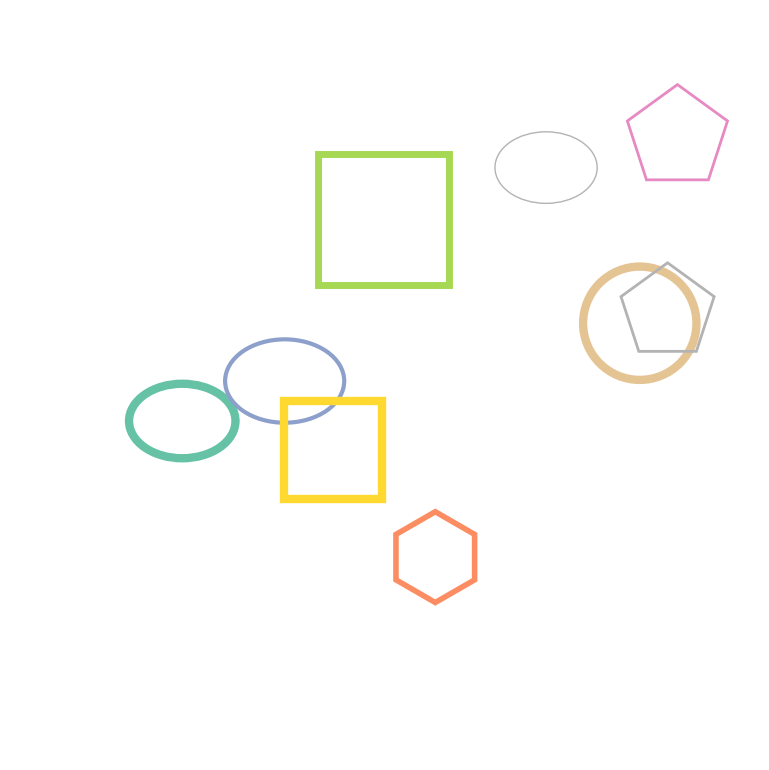[{"shape": "oval", "thickness": 3, "radius": 0.35, "center": [0.237, 0.453]}, {"shape": "hexagon", "thickness": 2, "radius": 0.29, "center": [0.565, 0.276]}, {"shape": "oval", "thickness": 1.5, "radius": 0.39, "center": [0.37, 0.505]}, {"shape": "pentagon", "thickness": 1, "radius": 0.34, "center": [0.88, 0.822]}, {"shape": "square", "thickness": 2.5, "radius": 0.43, "center": [0.498, 0.715]}, {"shape": "square", "thickness": 3, "radius": 0.32, "center": [0.432, 0.416]}, {"shape": "circle", "thickness": 3, "radius": 0.37, "center": [0.831, 0.58]}, {"shape": "oval", "thickness": 0.5, "radius": 0.33, "center": [0.709, 0.782]}, {"shape": "pentagon", "thickness": 1, "radius": 0.32, "center": [0.867, 0.595]}]